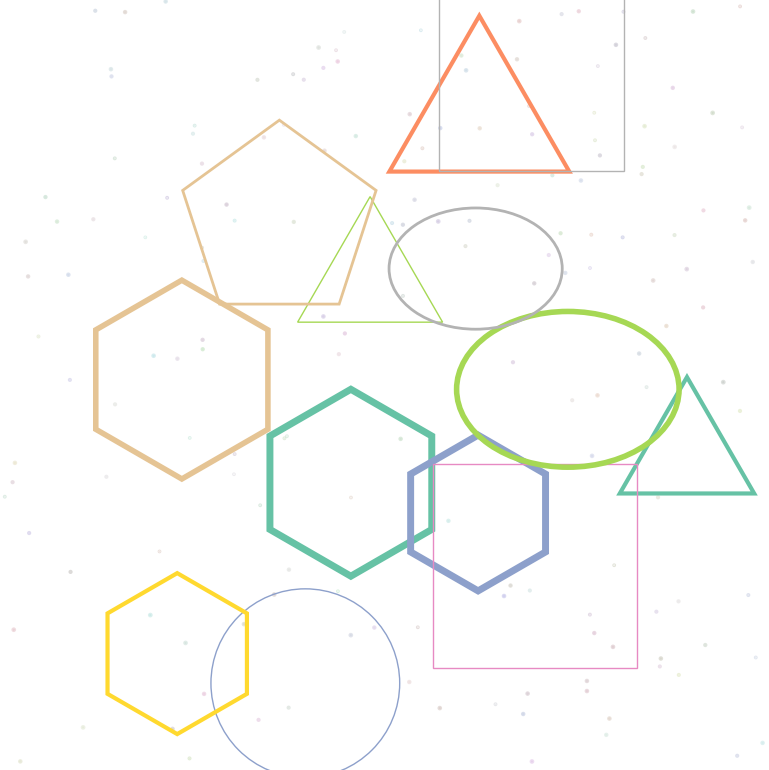[{"shape": "hexagon", "thickness": 2.5, "radius": 0.61, "center": [0.456, 0.373]}, {"shape": "triangle", "thickness": 1.5, "radius": 0.5, "center": [0.892, 0.41]}, {"shape": "triangle", "thickness": 1.5, "radius": 0.67, "center": [0.623, 0.845]}, {"shape": "circle", "thickness": 0.5, "radius": 0.61, "center": [0.397, 0.113]}, {"shape": "hexagon", "thickness": 2.5, "radius": 0.51, "center": [0.621, 0.334]}, {"shape": "square", "thickness": 0.5, "radius": 0.66, "center": [0.695, 0.265]}, {"shape": "triangle", "thickness": 0.5, "radius": 0.54, "center": [0.481, 0.636]}, {"shape": "oval", "thickness": 2, "radius": 0.72, "center": [0.737, 0.494]}, {"shape": "hexagon", "thickness": 1.5, "radius": 0.52, "center": [0.23, 0.151]}, {"shape": "hexagon", "thickness": 2, "radius": 0.65, "center": [0.236, 0.507]}, {"shape": "pentagon", "thickness": 1, "radius": 0.66, "center": [0.363, 0.712]}, {"shape": "square", "thickness": 0.5, "radius": 0.6, "center": [0.69, 0.898]}, {"shape": "oval", "thickness": 1, "radius": 0.56, "center": [0.618, 0.651]}]